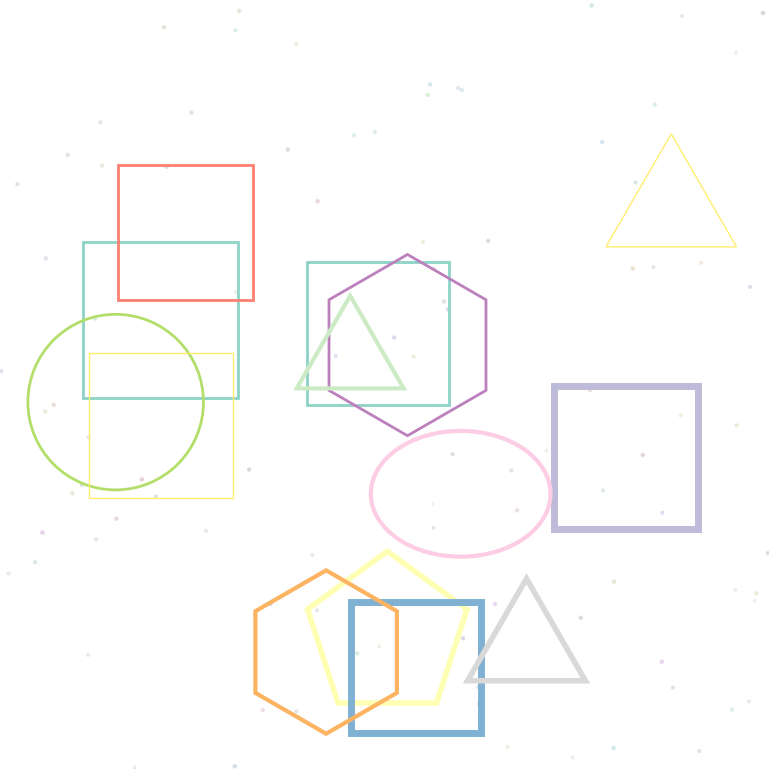[{"shape": "square", "thickness": 1, "radius": 0.46, "center": [0.491, 0.567]}, {"shape": "square", "thickness": 1, "radius": 0.51, "center": [0.208, 0.584]}, {"shape": "pentagon", "thickness": 2, "radius": 0.54, "center": [0.503, 0.175]}, {"shape": "square", "thickness": 2.5, "radius": 0.47, "center": [0.813, 0.406]}, {"shape": "square", "thickness": 1, "radius": 0.44, "center": [0.241, 0.698]}, {"shape": "square", "thickness": 2.5, "radius": 0.42, "center": [0.541, 0.133]}, {"shape": "hexagon", "thickness": 1.5, "radius": 0.53, "center": [0.424, 0.153]}, {"shape": "circle", "thickness": 1, "radius": 0.57, "center": [0.15, 0.478]}, {"shape": "oval", "thickness": 1.5, "radius": 0.58, "center": [0.598, 0.359]}, {"shape": "triangle", "thickness": 2, "radius": 0.44, "center": [0.684, 0.16]}, {"shape": "hexagon", "thickness": 1, "radius": 0.59, "center": [0.529, 0.552]}, {"shape": "triangle", "thickness": 1.5, "radius": 0.4, "center": [0.455, 0.536]}, {"shape": "square", "thickness": 0.5, "radius": 0.47, "center": [0.209, 0.447]}, {"shape": "triangle", "thickness": 0.5, "radius": 0.49, "center": [0.872, 0.728]}]